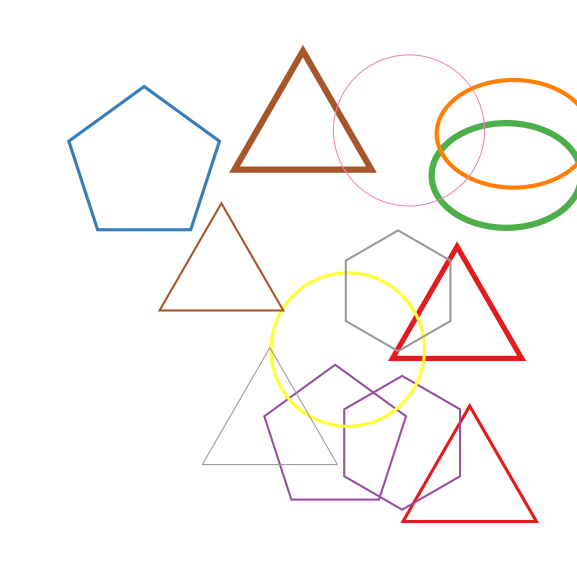[{"shape": "triangle", "thickness": 2.5, "radius": 0.65, "center": [0.791, 0.443]}, {"shape": "triangle", "thickness": 1.5, "radius": 0.67, "center": [0.813, 0.163]}, {"shape": "pentagon", "thickness": 1.5, "radius": 0.69, "center": [0.25, 0.712]}, {"shape": "oval", "thickness": 3, "radius": 0.65, "center": [0.877, 0.695]}, {"shape": "pentagon", "thickness": 1, "radius": 0.65, "center": [0.58, 0.238]}, {"shape": "hexagon", "thickness": 1, "radius": 0.58, "center": [0.696, 0.232]}, {"shape": "oval", "thickness": 2, "radius": 0.67, "center": [0.889, 0.767]}, {"shape": "circle", "thickness": 1.5, "radius": 0.66, "center": [0.602, 0.394]}, {"shape": "triangle", "thickness": 1, "radius": 0.62, "center": [0.383, 0.523]}, {"shape": "triangle", "thickness": 3, "radius": 0.68, "center": [0.525, 0.774]}, {"shape": "circle", "thickness": 0.5, "radius": 0.65, "center": [0.708, 0.773]}, {"shape": "triangle", "thickness": 0.5, "radius": 0.68, "center": [0.467, 0.262]}, {"shape": "hexagon", "thickness": 1, "radius": 0.52, "center": [0.689, 0.496]}]